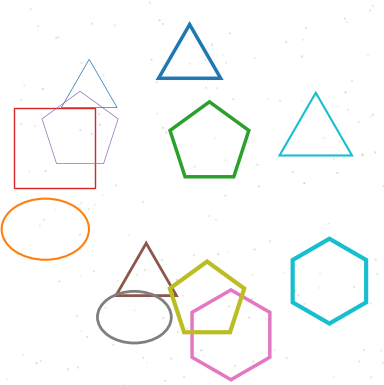[{"shape": "triangle", "thickness": 2.5, "radius": 0.47, "center": [0.493, 0.843]}, {"shape": "triangle", "thickness": 0.5, "radius": 0.42, "center": [0.232, 0.762]}, {"shape": "oval", "thickness": 1.5, "radius": 0.57, "center": [0.118, 0.405]}, {"shape": "pentagon", "thickness": 2.5, "radius": 0.54, "center": [0.544, 0.628]}, {"shape": "square", "thickness": 1, "radius": 0.52, "center": [0.141, 0.615]}, {"shape": "pentagon", "thickness": 0.5, "radius": 0.52, "center": [0.208, 0.659]}, {"shape": "triangle", "thickness": 2, "radius": 0.45, "center": [0.38, 0.277]}, {"shape": "hexagon", "thickness": 2.5, "radius": 0.58, "center": [0.6, 0.13]}, {"shape": "oval", "thickness": 2, "radius": 0.48, "center": [0.349, 0.176]}, {"shape": "pentagon", "thickness": 3, "radius": 0.51, "center": [0.538, 0.219]}, {"shape": "hexagon", "thickness": 3, "radius": 0.55, "center": [0.856, 0.27]}, {"shape": "triangle", "thickness": 1.5, "radius": 0.54, "center": [0.82, 0.65]}]